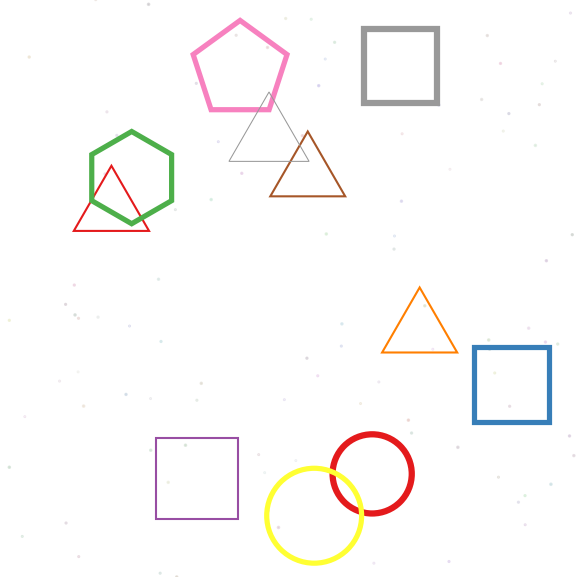[{"shape": "triangle", "thickness": 1, "radius": 0.38, "center": [0.193, 0.637]}, {"shape": "circle", "thickness": 3, "radius": 0.34, "center": [0.644, 0.179]}, {"shape": "square", "thickness": 2.5, "radius": 0.32, "center": [0.886, 0.334]}, {"shape": "hexagon", "thickness": 2.5, "radius": 0.4, "center": [0.228, 0.692]}, {"shape": "square", "thickness": 1, "radius": 0.35, "center": [0.341, 0.171]}, {"shape": "triangle", "thickness": 1, "radius": 0.38, "center": [0.727, 0.426]}, {"shape": "circle", "thickness": 2.5, "radius": 0.41, "center": [0.544, 0.106]}, {"shape": "triangle", "thickness": 1, "radius": 0.37, "center": [0.533, 0.697]}, {"shape": "pentagon", "thickness": 2.5, "radius": 0.43, "center": [0.416, 0.878]}, {"shape": "square", "thickness": 3, "radius": 0.32, "center": [0.693, 0.885]}, {"shape": "triangle", "thickness": 0.5, "radius": 0.4, "center": [0.466, 0.76]}]